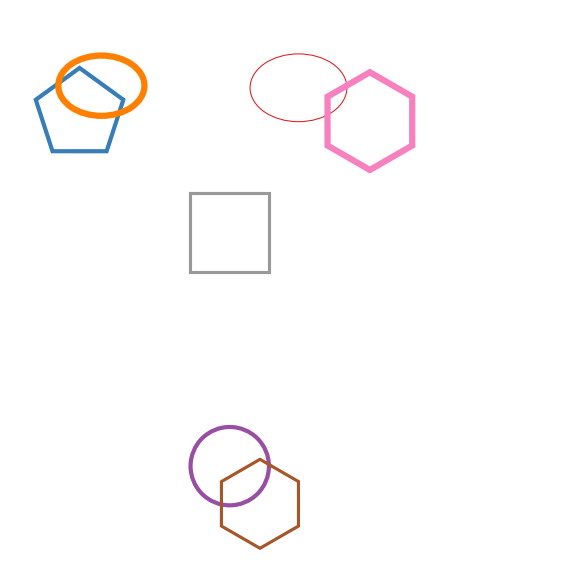[{"shape": "oval", "thickness": 0.5, "radius": 0.42, "center": [0.517, 0.847]}, {"shape": "pentagon", "thickness": 2, "radius": 0.4, "center": [0.138, 0.802]}, {"shape": "circle", "thickness": 2, "radius": 0.34, "center": [0.398, 0.192]}, {"shape": "oval", "thickness": 3, "radius": 0.37, "center": [0.176, 0.851]}, {"shape": "hexagon", "thickness": 1.5, "radius": 0.39, "center": [0.45, 0.127]}, {"shape": "hexagon", "thickness": 3, "radius": 0.42, "center": [0.64, 0.789]}, {"shape": "square", "thickness": 1.5, "radius": 0.34, "center": [0.398, 0.597]}]